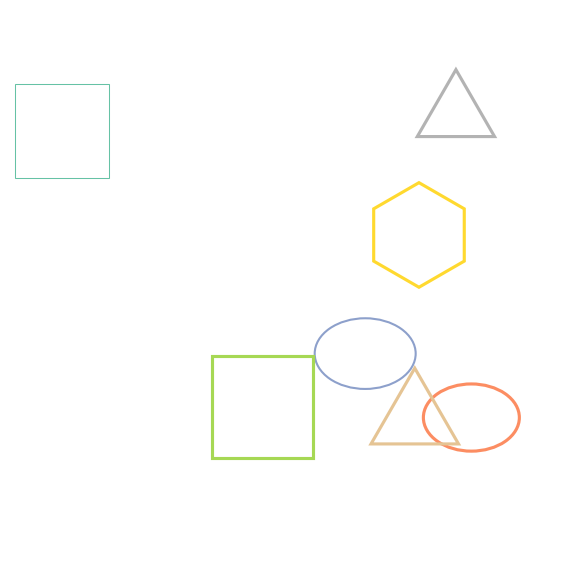[{"shape": "square", "thickness": 0.5, "radius": 0.41, "center": [0.108, 0.772]}, {"shape": "oval", "thickness": 1.5, "radius": 0.42, "center": [0.816, 0.276]}, {"shape": "oval", "thickness": 1, "radius": 0.44, "center": [0.632, 0.387]}, {"shape": "square", "thickness": 1.5, "radius": 0.44, "center": [0.455, 0.294]}, {"shape": "hexagon", "thickness": 1.5, "radius": 0.45, "center": [0.726, 0.592]}, {"shape": "triangle", "thickness": 1.5, "radius": 0.44, "center": [0.718, 0.274]}, {"shape": "triangle", "thickness": 1.5, "radius": 0.39, "center": [0.789, 0.801]}]